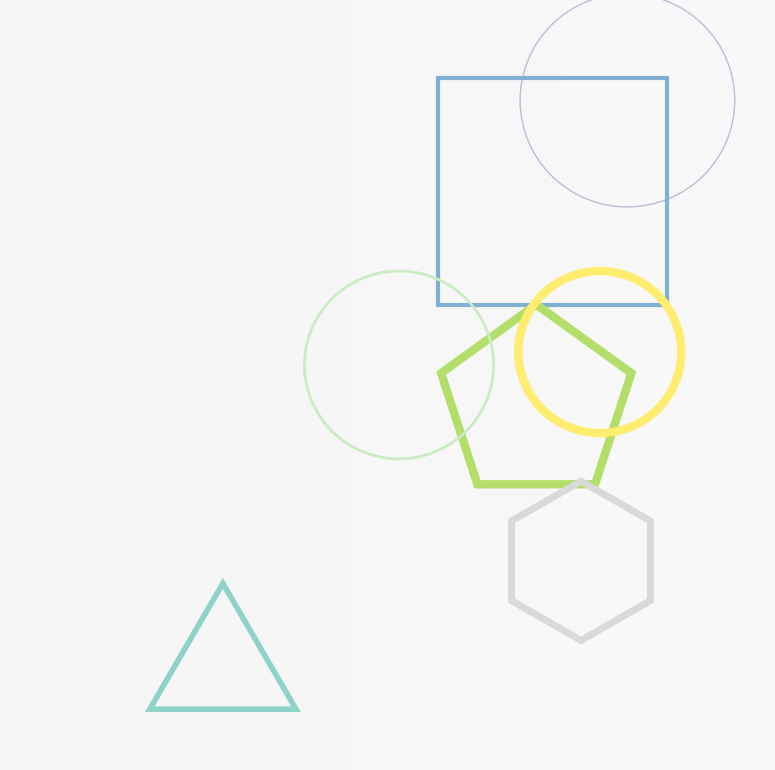[{"shape": "triangle", "thickness": 2, "radius": 0.54, "center": [0.288, 0.133]}, {"shape": "circle", "thickness": 0.5, "radius": 0.69, "center": [0.81, 0.87]}, {"shape": "square", "thickness": 1.5, "radius": 0.74, "center": [0.713, 0.752]}, {"shape": "pentagon", "thickness": 3, "radius": 0.65, "center": [0.692, 0.475]}, {"shape": "hexagon", "thickness": 2.5, "radius": 0.52, "center": [0.75, 0.272]}, {"shape": "circle", "thickness": 1, "radius": 0.61, "center": [0.515, 0.526]}, {"shape": "circle", "thickness": 3, "radius": 0.53, "center": [0.774, 0.543]}]